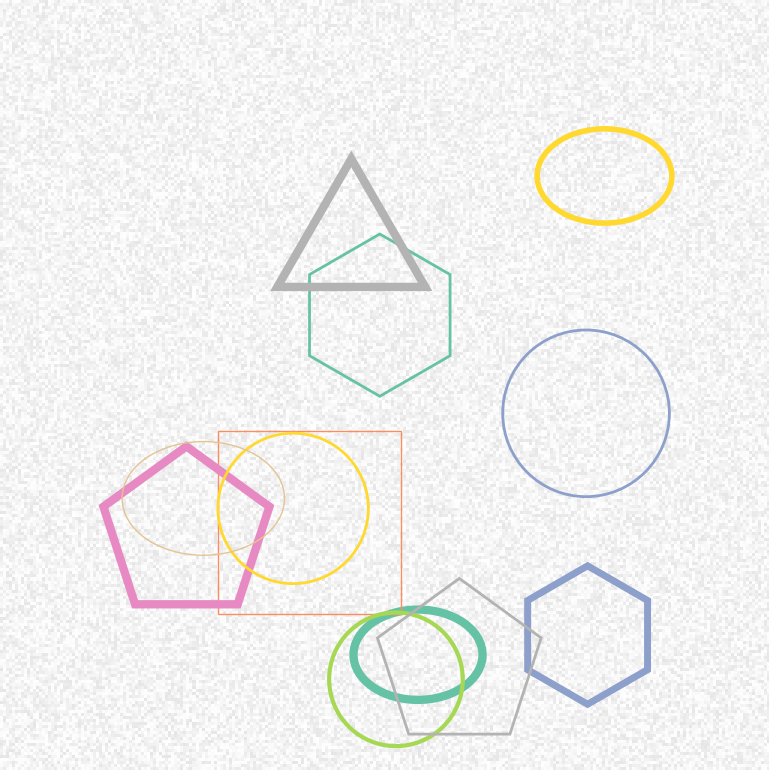[{"shape": "hexagon", "thickness": 1, "radius": 0.53, "center": [0.493, 0.591]}, {"shape": "oval", "thickness": 3, "radius": 0.42, "center": [0.543, 0.15]}, {"shape": "square", "thickness": 0.5, "radius": 0.6, "center": [0.402, 0.321]}, {"shape": "hexagon", "thickness": 2.5, "radius": 0.45, "center": [0.763, 0.175]}, {"shape": "circle", "thickness": 1, "radius": 0.54, "center": [0.761, 0.463]}, {"shape": "pentagon", "thickness": 3, "radius": 0.57, "center": [0.242, 0.307]}, {"shape": "circle", "thickness": 1.5, "radius": 0.43, "center": [0.514, 0.118]}, {"shape": "circle", "thickness": 1, "radius": 0.49, "center": [0.381, 0.34]}, {"shape": "oval", "thickness": 2, "radius": 0.44, "center": [0.785, 0.771]}, {"shape": "oval", "thickness": 0.5, "radius": 0.53, "center": [0.264, 0.353]}, {"shape": "triangle", "thickness": 3, "radius": 0.55, "center": [0.456, 0.683]}, {"shape": "pentagon", "thickness": 1, "radius": 0.56, "center": [0.597, 0.137]}]